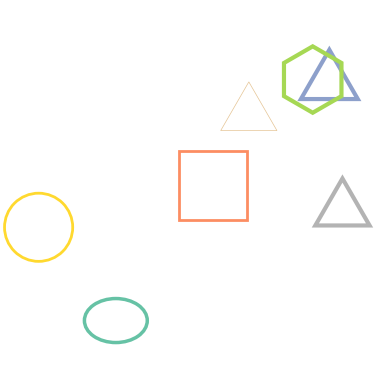[{"shape": "oval", "thickness": 2.5, "radius": 0.41, "center": [0.301, 0.167]}, {"shape": "square", "thickness": 2, "radius": 0.44, "center": [0.553, 0.518]}, {"shape": "triangle", "thickness": 3, "radius": 0.43, "center": [0.855, 0.785]}, {"shape": "hexagon", "thickness": 3, "radius": 0.43, "center": [0.812, 0.793]}, {"shape": "circle", "thickness": 2, "radius": 0.44, "center": [0.1, 0.41]}, {"shape": "triangle", "thickness": 0.5, "radius": 0.42, "center": [0.646, 0.703]}, {"shape": "triangle", "thickness": 3, "radius": 0.41, "center": [0.889, 0.455]}]